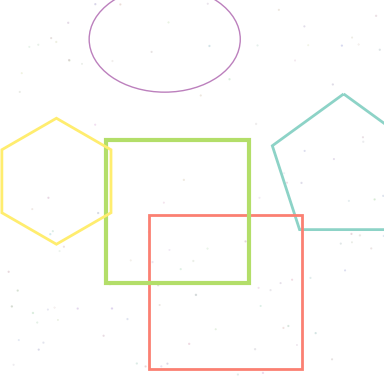[{"shape": "pentagon", "thickness": 2, "radius": 0.97, "center": [0.893, 0.561]}, {"shape": "square", "thickness": 2, "radius": 1.0, "center": [0.586, 0.242]}, {"shape": "square", "thickness": 3, "radius": 0.93, "center": [0.461, 0.451]}, {"shape": "oval", "thickness": 1, "radius": 0.98, "center": [0.428, 0.898]}, {"shape": "hexagon", "thickness": 2, "radius": 0.82, "center": [0.147, 0.529]}]